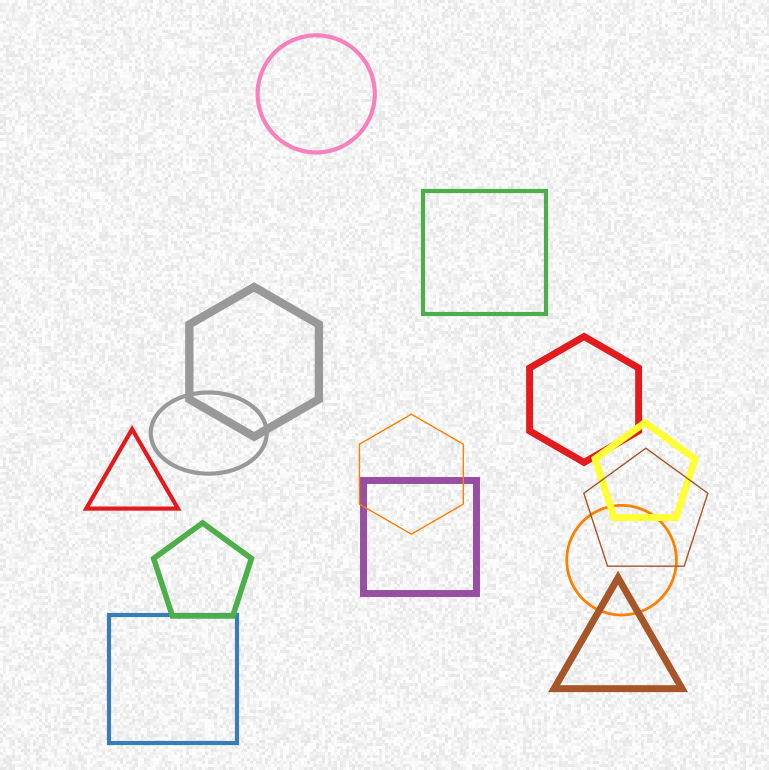[{"shape": "triangle", "thickness": 1.5, "radius": 0.34, "center": [0.172, 0.374]}, {"shape": "hexagon", "thickness": 2.5, "radius": 0.41, "center": [0.759, 0.481]}, {"shape": "square", "thickness": 1.5, "radius": 0.42, "center": [0.225, 0.118]}, {"shape": "square", "thickness": 1.5, "radius": 0.4, "center": [0.629, 0.672]}, {"shape": "pentagon", "thickness": 2, "radius": 0.33, "center": [0.263, 0.254]}, {"shape": "square", "thickness": 2.5, "radius": 0.37, "center": [0.545, 0.303]}, {"shape": "hexagon", "thickness": 0.5, "radius": 0.39, "center": [0.534, 0.384]}, {"shape": "circle", "thickness": 1, "radius": 0.36, "center": [0.807, 0.272]}, {"shape": "pentagon", "thickness": 2.5, "radius": 0.34, "center": [0.838, 0.383]}, {"shape": "triangle", "thickness": 2.5, "radius": 0.48, "center": [0.803, 0.154]}, {"shape": "pentagon", "thickness": 0.5, "radius": 0.42, "center": [0.839, 0.333]}, {"shape": "circle", "thickness": 1.5, "radius": 0.38, "center": [0.411, 0.878]}, {"shape": "oval", "thickness": 1.5, "radius": 0.38, "center": [0.271, 0.438]}, {"shape": "hexagon", "thickness": 3, "radius": 0.49, "center": [0.33, 0.53]}]